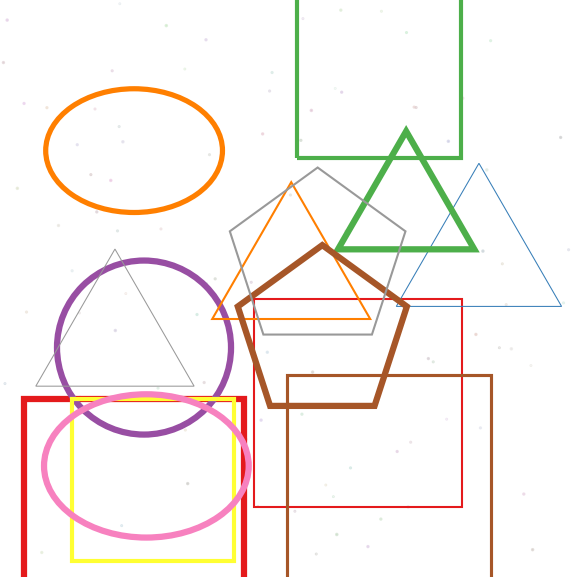[{"shape": "square", "thickness": 1, "radius": 0.9, "center": [0.62, 0.301]}, {"shape": "square", "thickness": 3, "radius": 0.95, "center": [0.232, 0.118]}, {"shape": "triangle", "thickness": 0.5, "radius": 0.83, "center": [0.829, 0.551]}, {"shape": "triangle", "thickness": 3, "radius": 0.68, "center": [0.703, 0.636]}, {"shape": "square", "thickness": 2, "radius": 0.71, "center": [0.656, 0.868]}, {"shape": "circle", "thickness": 3, "radius": 0.75, "center": [0.249, 0.397]}, {"shape": "oval", "thickness": 2.5, "radius": 0.77, "center": [0.232, 0.738]}, {"shape": "triangle", "thickness": 1, "radius": 0.79, "center": [0.504, 0.526]}, {"shape": "square", "thickness": 2, "radius": 0.7, "center": [0.265, 0.168]}, {"shape": "square", "thickness": 1.5, "radius": 0.88, "center": [0.674, 0.174]}, {"shape": "pentagon", "thickness": 3, "radius": 0.77, "center": [0.558, 0.421]}, {"shape": "oval", "thickness": 3, "radius": 0.89, "center": [0.253, 0.192]}, {"shape": "pentagon", "thickness": 1, "radius": 0.8, "center": [0.55, 0.549]}, {"shape": "triangle", "thickness": 0.5, "radius": 0.79, "center": [0.199, 0.41]}]